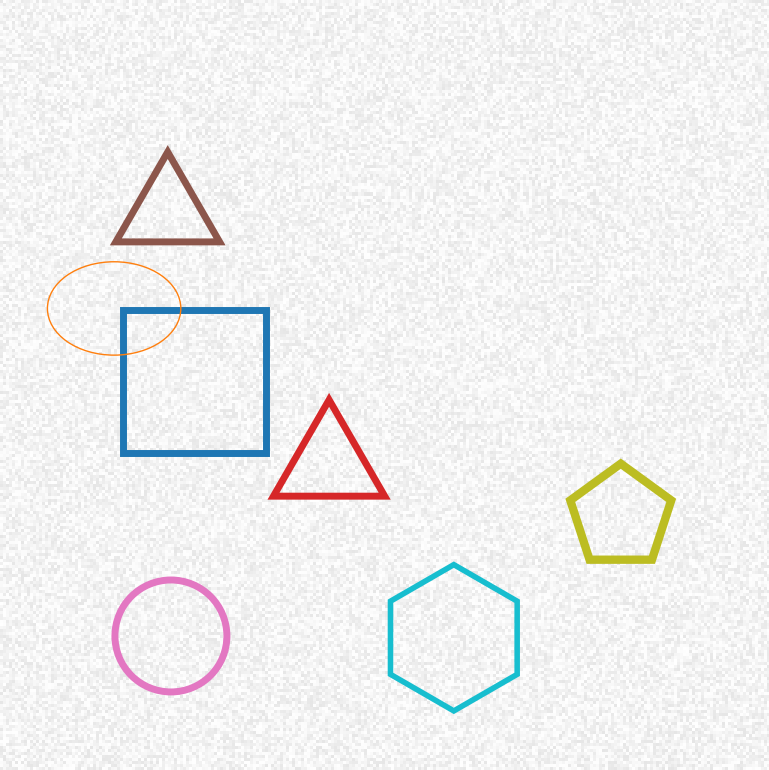[{"shape": "square", "thickness": 2.5, "radius": 0.46, "center": [0.253, 0.504]}, {"shape": "oval", "thickness": 0.5, "radius": 0.43, "center": [0.148, 0.599]}, {"shape": "triangle", "thickness": 2.5, "radius": 0.42, "center": [0.427, 0.397]}, {"shape": "triangle", "thickness": 2.5, "radius": 0.39, "center": [0.218, 0.725]}, {"shape": "circle", "thickness": 2.5, "radius": 0.36, "center": [0.222, 0.174]}, {"shape": "pentagon", "thickness": 3, "radius": 0.34, "center": [0.806, 0.329]}, {"shape": "hexagon", "thickness": 2, "radius": 0.47, "center": [0.589, 0.172]}]